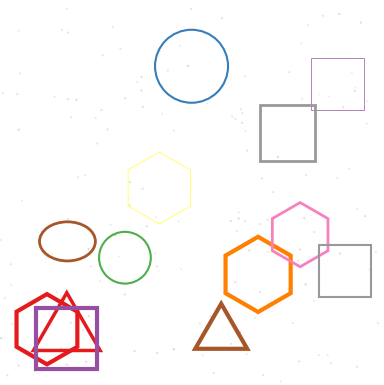[{"shape": "triangle", "thickness": 2.5, "radius": 0.5, "center": [0.173, 0.14]}, {"shape": "hexagon", "thickness": 3, "radius": 0.46, "center": [0.122, 0.145]}, {"shape": "circle", "thickness": 1.5, "radius": 0.47, "center": [0.498, 0.828]}, {"shape": "circle", "thickness": 1.5, "radius": 0.34, "center": [0.325, 0.331]}, {"shape": "square", "thickness": 3, "radius": 0.4, "center": [0.172, 0.12]}, {"shape": "square", "thickness": 0.5, "radius": 0.34, "center": [0.877, 0.782]}, {"shape": "hexagon", "thickness": 3, "radius": 0.49, "center": [0.67, 0.287]}, {"shape": "hexagon", "thickness": 0.5, "radius": 0.47, "center": [0.414, 0.512]}, {"shape": "oval", "thickness": 2, "radius": 0.36, "center": [0.175, 0.373]}, {"shape": "triangle", "thickness": 3, "radius": 0.39, "center": [0.575, 0.133]}, {"shape": "hexagon", "thickness": 2, "radius": 0.42, "center": [0.78, 0.39]}, {"shape": "square", "thickness": 1.5, "radius": 0.34, "center": [0.897, 0.296]}, {"shape": "square", "thickness": 2, "radius": 0.36, "center": [0.747, 0.654]}]